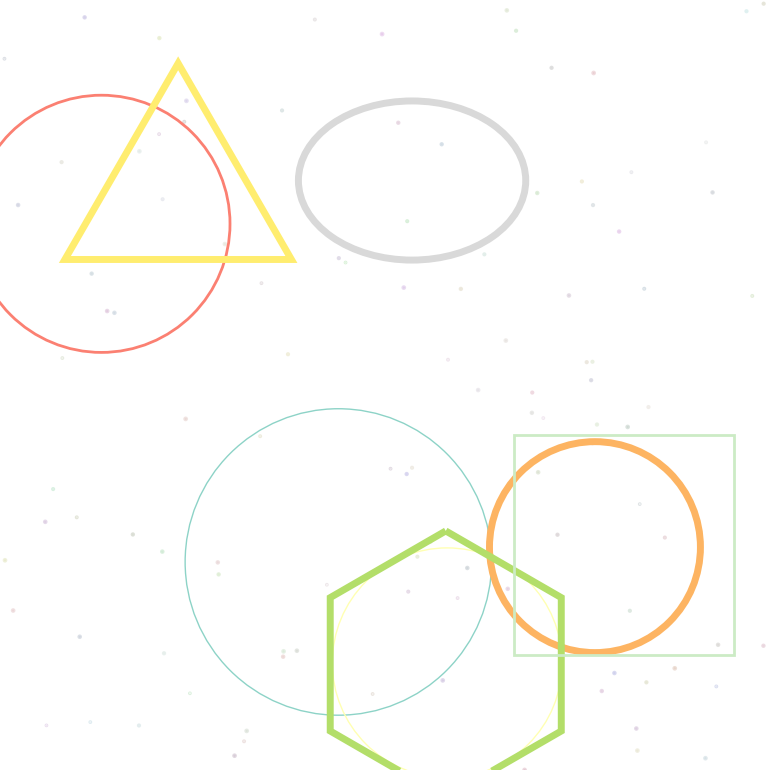[{"shape": "circle", "thickness": 0.5, "radius": 0.99, "center": [0.439, 0.27]}, {"shape": "circle", "thickness": 0.5, "radius": 0.75, "center": [0.581, 0.139]}, {"shape": "circle", "thickness": 1, "radius": 0.84, "center": [0.132, 0.709]}, {"shape": "circle", "thickness": 2.5, "radius": 0.68, "center": [0.773, 0.289]}, {"shape": "hexagon", "thickness": 2.5, "radius": 0.87, "center": [0.579, 0.137]}, {"shape": "oval", "thickness": 2.5, "radius": 0.74, "center": [0.535, 0.766]}, {"shape": "square", "thickness": 1, "radius": 0.71, "center": [0.81, 0.292]}, {"shape": "triangle", "thickness": 2.5, "radius": 0.85, "center": [0.231, 0.748]}]